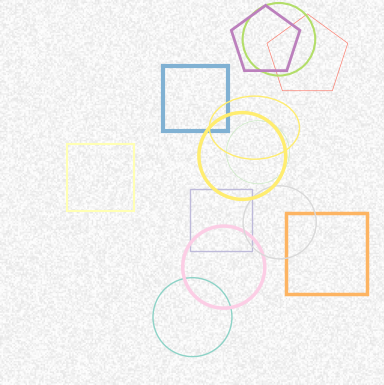[{"shape": "circle", "thickness": 1, "radius": 0.51, "center": [0.5, 0.176]}, {"shape": "square", "thickness": 1.5, "radius": 0.43, "center": [0.26, 0.539]}, {"shape": "square", "thickness": 1, "radius": 0.4, "center": [0.574, 0.429]}, {"shape": "pentagon", "thickness": 0.5, "radius": 0.55, "center": [0.798, 0.854]}, {"shape": "square", "thickness": 3, "radius": 0.42, "center": [0.508, 0.744]}, {"shape": "square", "thickness": 2.5, "radius": 0.53, "center": [0.847, 0.342]}, {"shape": "circle", "thickness": 1.5, "radius": 0.47, "center": [0.725, 0.898]}, {"shape": "circle", "thickness": 2.5, "radius": 0.53, "center": [0.581, 0.306]}, {"shape": "circle", "thickness": 1, "radius": 0.47, "center": [0.726, 0.422]}, {"shape": "pentagon", "thickness": 2, "radius": 0.47, "center": [0.69, 0.892]}, {"shape": "circle", "thickness": 0.5, "radius": 0.41, "center": [0.67, 0.605]}, {"shape": "oval", "thickness": 1, "radius": 0.58, "center": [0.661, 0.668]}, {"shape": "circle", "thickness": 2.5, "radius": 0.56, "center": [0.629, 0.595]}]